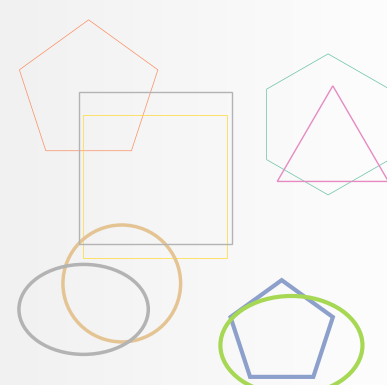[{"shape": "hexagon", "thickness": 0.5, "radius": 0.92, "center": [0.847, 0.677]}, {"shape": "pentagon", "thickness": 0.5, "radius": 0.94, "center": [0.229, 0.761]}, {"shape": "pentagon", "thickness": 3, "radius": 0.69, "center": [0.727, 0.133]}, {"shape": "triangle", "thickness": 1, "radius": 0.83, "center": [0.859, 0.612]}, {"shape": "oval", "thickness": 3, "radius": 0.92, "center": [0.752, 0.103]}, {"shape": "square", "thickness": 0.5, "radius": 0.93, "center": [0.4, 0.516]}, {"shape": "circle", "thickness": 2.5, "radius": 0.76, "center": [0.314, 0.264]}, {"shape": "oval", "thickness": 2.5, "radius": 0.83, "center": [0.216, 0.196]}, {"shape": "square", "thickness": 1, "radius": 0.99, "center": [0.402, 0.564]}]